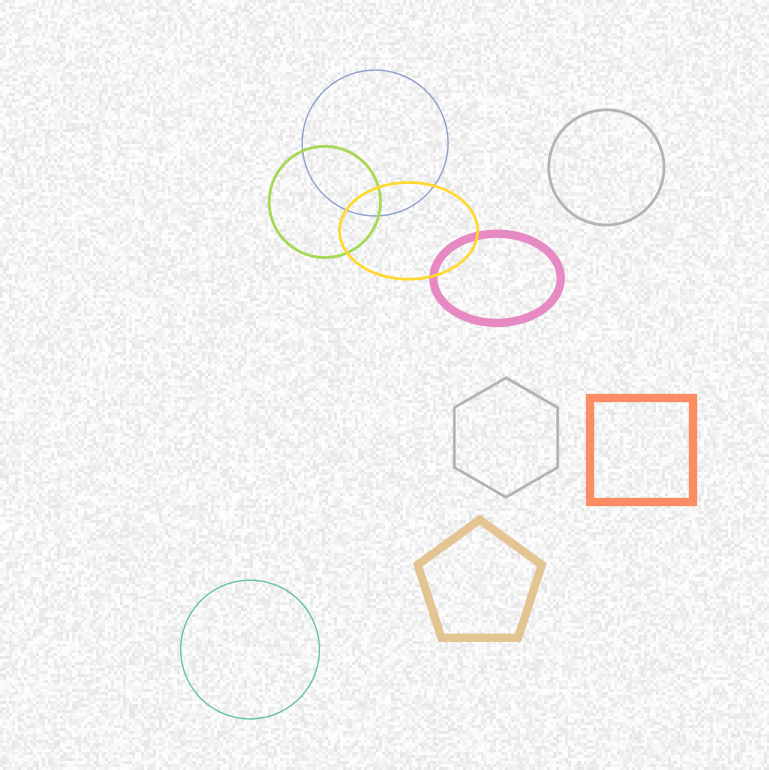[{"shape": "circle", "thickness": 0.5, "radius": 0.45, "center": [0.325, 0.156]}, {"shape": "square", "thickness": 3, "radius": 0.34, "center": [0.833, 0.416]}, {"shape": "circle", "thickness": 0.5, "radius": 0.47, "center": [0.487, 0.814]}, {"shape": "oval", "thickness": 3, "radius": 0.41, "center": [0.646, 0.639]}, {"shape": "circle", "thickness": 1, "radius": 0.36, "center": [0.422, 0.738]}, {"shape": "oval", "thickness": 1, "radius": 0.45, "center": [0.531, 0.7]}, {"shape": "pentagon", "thickness": 3, "radius": 0.42, "center": [0.623, 0.24]}, {"shape": "circle", "thickness": 1, "radius": 0.37, "center": [0.788, 0.783]}, {"shape": "hexagon", "thickness": 1, "radius": 0.39, "center": [0.657, 0.432]}]